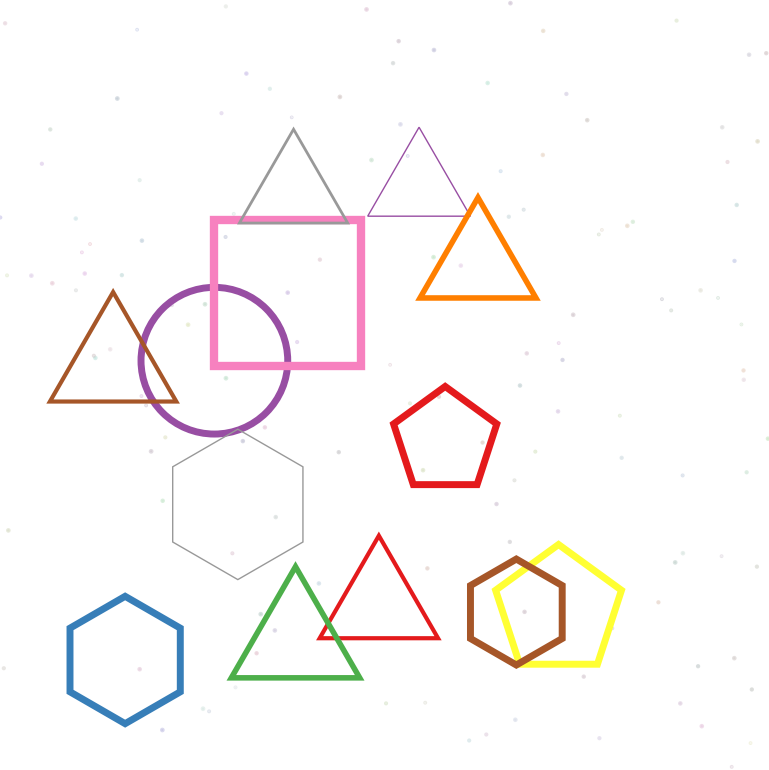[{"shape": "triangle", "thickness": 1.5, "radius": 0.44, "center": [0.492, 0.216]}, {"shape": "pentagon", "thickness": 2.5, "radius": 0.35, "center": [0.578, 0.428]}, {"shape": "hexagon", "thickness": 2.5, "radius": 0.41, "center": [0.163, 0.143]}, {"shape": "triangle", "thickness": 2, "radius": 0.48, "center": [0.384, 0.168]}, {"shape": "triangle", "thickness": 0.5, "radius": 0.39, "center": [0.544, 0.758]}, {"shape": "circle", "thickness": 2.5, "radius": 0.48, "center": [0.278, 0.532]}, {"shape": "triangle", "thickness": 2, "radius": 0.43, "center": [0.621, 0.656]}, {"shape": "pentagon", "thickness": 2.5, "radius": 0.43, "center": [0.725, 0.207]}, {"shape": "triangle", "thickness": 1.5, "radius": 0.47, "center": [0.147, 0.526]}, {"shape": "hexagon", "thickness": 2.5, "radius": 0.34, "center": [0.671, 0.205]}, {"shape": "square", "thickness": 3, "radius": 0.48, "center": [0.373, 0.619]}, {"shape": "hexagon", "thickness": 0.5, "radius": 0.49, "center": [0.309, 0.345]}, {"shape": "triangle", "thickness": 1, "radius": 0.41, "center": [0.381, 0.751]}]